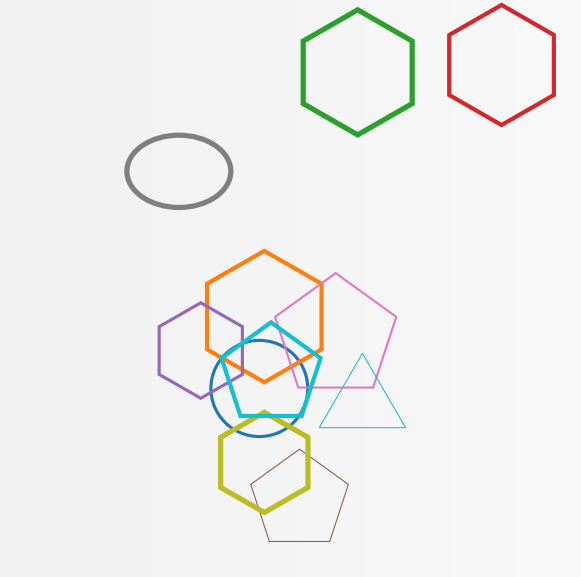[{"shape": "circle", "thickness": 1.5, "radius": 0.42, "center": [0.446, 0.326]}, {"shape": "hexagon", "thickness": 2, "radius": 0.57, "center": [0.455, 0.451]}, {"shape": "hexagon", "thickness": 2.5, "radius": 0.54, "center": [0.615, 0.874]}, {"shape": "hexagon", "thickness": 2, "radius": 0.52, "center": [0.863, 0.887]}, {"shape": "hexagon", "thickness": 1.5, "radius": 0.41, "center": [0.345, 0.392]}, {"shape": "pentagon", "thickness": 0.5, "radius": 0.44, "center": [0.515, 0.133]}, {"shape": "pentagon", "thickness": 1, "radius": 0.55, "center": [0.578, 0.417]}, {"shape": "oval", "thickness": 2.5, "radius": 0.45, "center": [0.308, 0.702]}, {"shape": "hexagon", "thickness": 2.5, "radius": 0.43, "center": [0.455, 0.198]}, {"shape": "pentagon", "thickness": 2, "radius": 0.45, "center": [0.466, 0.351]}, {"shape": "triangle", "thickness": 0.5, "radius": 0.43, "center": [0.624, 0.301]}]